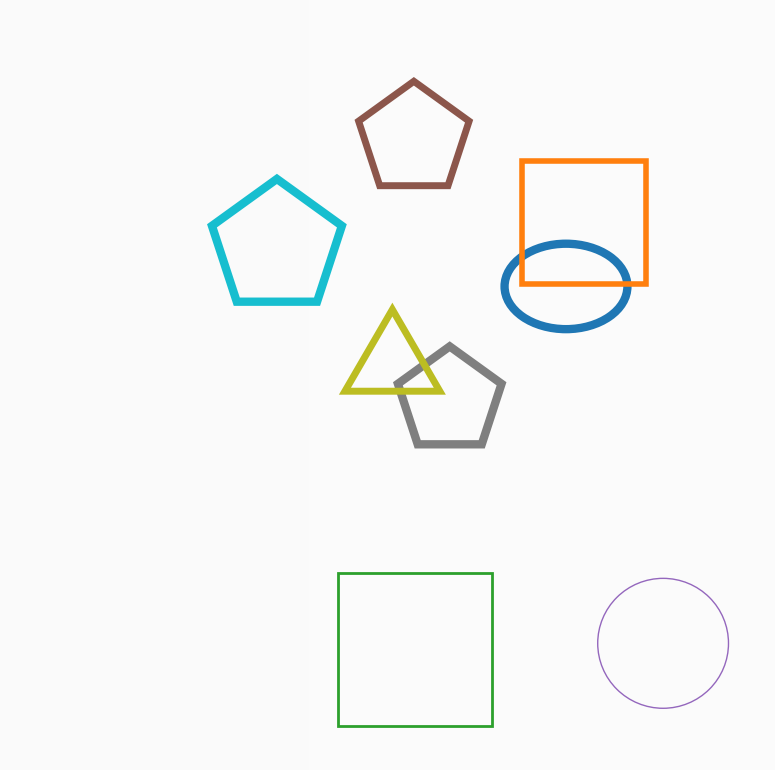[{"shape": "oval", "thickness": 3, "radius": 0.4, "center": [0.73, 0.628]}, {"shape": "square", "thickness": 2, "radius": 0.4, "center": [0.754, 0.712]}, {"shape": "square", "thickness": 1, "radius": 0.5, "center": [0.535, 0.157]}, {"shape": "circle", "thickness": 0.5, "radius": 0.42, "center": [0.856, 0.165]}, {"shape": "pentagon", "thickness": 2.5, "radius": 0.37, "center": [0.534, 0.819]}, {"shape": "pentagon", "thickness": 3, "radius": 0.35, "center": [0.58, 0.48]}, {"shape": "triangle", "thickness": 2.5, "radius": 0.35, "center": [0.506, 0.527]}, {"shape": "pentagon", "thickness": 3, "radius": 0.44, "center": [0.357, 0.679]}]